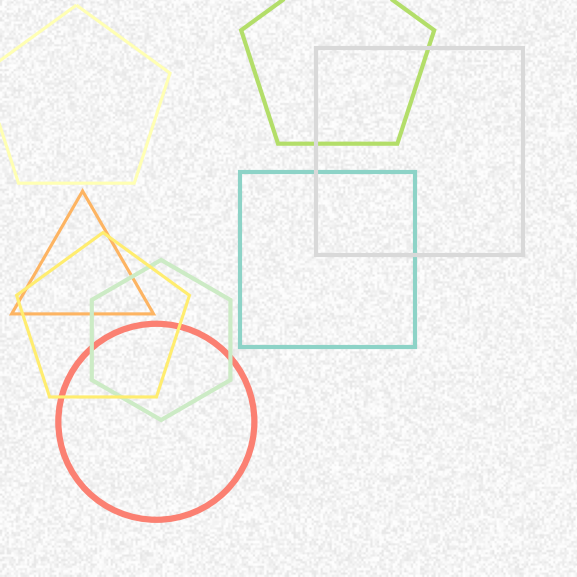[{"shape": "square", "thickness": 2, "radius": 0.76, "center": [0.566, 0.55]}, {"shape": "pentagon", "thickness": 1.5, "radius": 0.85, "center": [0.132, 0.82]}, {"shape": "circle", "thickness": 3, "radius": 0.85, "center": [0.271, 0.269]}, {"shape": "triangle", "thickness": 1.5, "radius": 0.71, "center": [0.143, 0.526]}, {"shape": "pentagon", "thickness": 2, "radius": 0.88, "center": [0.585, 0.892]}, {"shape": "square", "thickness": 2, "radius": 0.9, "center": [0.727, 0.738]}, {"shape": "hexagon", "thickness": 2, "radius": 0.69, "center": [0.279, 0.41]}, {"shape": "pentagon", "thickness": 1.5, "radius": 0.79, "center": [0.178, 0.439]}]